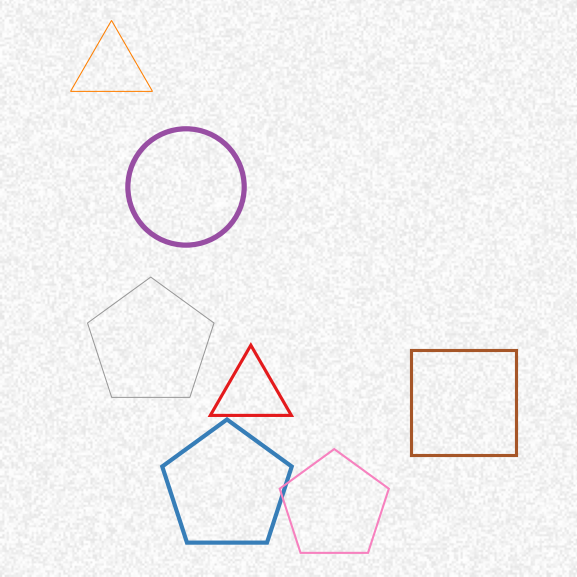[{"shape": "triangle", "thickness": 1.5, "radius": 0.41, "center": [0.434, 0.32]}, {"shape": "pentagon", "thickness": 2, "radius": 0.59, "center": [0.393, 0.155]}, {"shape": "circle", "thickness": 2.5, "radius": 0.5, "center": [0.322, 0.675]}, {"shape": "triangle", "thickness": 0.5, "radius": 0.41, "center": [0.193, 0.882]}, {"shape": "square", "thickness": 1.5, "radius": 0.46, "center": [0.803, 0.302]}, {"shape": "pentagon", "thickness": 1, "radius": 0.5, "center": [0.579, 0.122]}, {"shape": "pentagon", "thickness": 0.5, "radius": 0.58, "center": [0.261, 0.404]}]